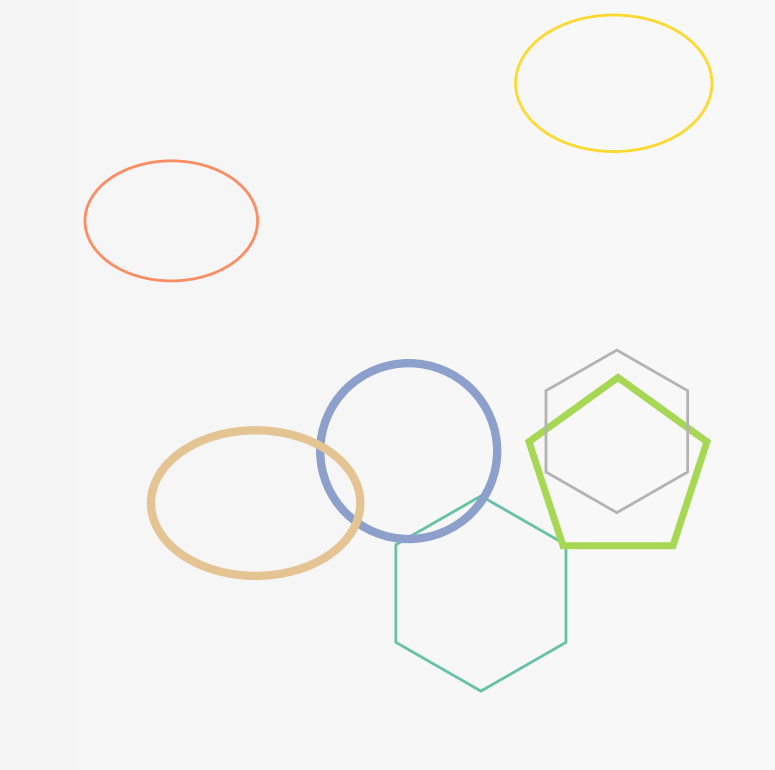[{"shape": "hexagon", "thickness": 1, "radius": 0.63, "center": [0.621, 0.229]}, {"shape": "oval", "thickness": 1, "radius": 0.56, "center": [0.221, 0.713]}, {"shape": "circle", "thickness": 3, "radius": 0.57, "center": [0.527, 0.414]}, {"shape": "pentagon", "thickness": 2.5, "radius": 0.6, "center": [0.797, 0.389]}, {"shape": "oval", "thickness": 1, "radius": 0.63, "center": [0.792, 0.892]}, {"shape": "oval", "thickness": 3, "radius": 0.68, "center": [0.33, 0.347]}, {"shape": "hexagon", "thickness": 1, "radius": 0.53, "center": [0.796, 0.44]}]